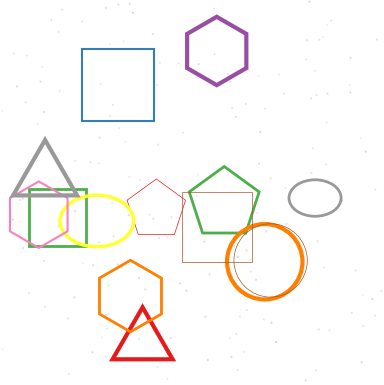[{"shape": "triangle", "thickness": 3, "radius": 0.45, "center": [0.37, 0.112]}, {"shape": "pentagon", "thickness": 0.5, "radius": 0.4, "center": [0.406, 0.455]}, {"shape": "square", "thickness": 1.5, "radius": 0.47, "center": [0.307, 0.78]}, {"shape": "square", "thickness": 2, "radius": 0.37, "center": [0.149, 0.436]}, {"shape": "pentagon", "thickness": 2, "radius": 0.48, "center": [0.582, 0.472]}, {"shape": "hexagon", "thickness": 3, "radius": 0.44, "center": [0.563, 0.868]}, {"shape": "circle", "thickness": 3, "radius": 0.49, "center": [0.688, 0.32]}, {"shape": "hexagon", "thickness": 2, "radius": 0.46, "center": [0.339, 0.231]}, {"shape": "oval", "thickness": 2.5, "radius": 0.48, "center": [0.252, 0.426]}, {"shape": "square", "thickness": 0.5, "radius": 0.46, "center": [0.564, 0.41]}, {"shape": "circle", "thickness": 0.5, "radius": 0.48, "center": [0.703, 0.324]}, {"shape": "hexagon", "thickness": 1.5, "radius": 0.43, "center": [0.101, 0.442]}, {"shape": "triangle", "thickness": 3, "radius": 0.48, "center": [0.117, 0.54]}, {"shape": "oval", "thickness": 2, "radius": 0.34, "center": [0.818, 0.486]}]